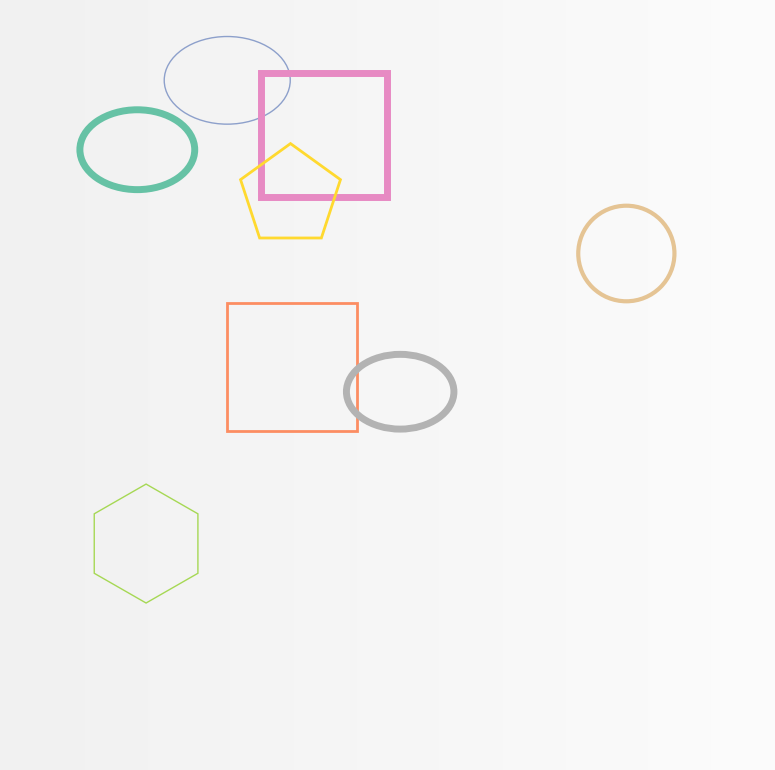[{"shape": "oval", "thickness": 2.5, "radius": 0.37, "center": [0.177, 0.806]}, {"shape": "square", "thickness": 1, "radius": 0.42, "center": [0.377, 0.524]}, {"shape": "oval", "thickness": 0.5, "radius": 0.41, "center": [0.293, 0.896]}, {"shape": "square", "thickness": 2.5, "radius": 0.4, "center": [0.418, 0.825]}, {"shape": "hexagon", "thickness": 0.5, "radius": 0.39, "center": [0.188, 0.294]}, {"shape": "pentagon", "thickness": 1, "radius": 0.34, "center": [0.375, 0.746]}, {"shape": "circle", "thickness": 1.5, "radius": 0.31, "center": [0.808, 0.671]}, {"shape": "oval", "thickness": 2.5, "radius": 0.35, "center": [0.516, 0.491]}]